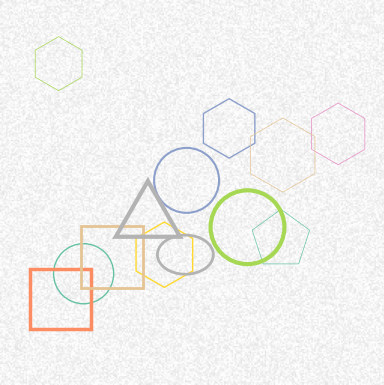[{"shape": "pentagon", "thickness": 0.5, "radius": 0.39, "center": [0.73, 0.378]}, {"shape": "circle", "thickness": 1, "radius": 0.39, "center": [0.217, 0.289]}, {"shape": "square", "thickness": 2.5, "radius": 0.39, "center": [0.157, 0.223]}, {"shape": "hexagon", "thickness": 1, "radius": 0.39, "center": [0.595, 0.666]}, {"shape": "circle", "thickness": 1.5, "radius": 0.42, "center": [0.485, 0.532]}, {"shape": "hexagon", "thickness": 0.5, "radius": 0.4, "center": [0.878, 0.652]}, {"shape": "hexagon", "thickness": 0.5, "radius": 0.35, "center": [0.152, 0.835]}, {"shape": "circle", "thickness": 3, "radius": 0.48, "center": [0.643, 0.41]}, {"shape": "hexagon", "thickness": 1, "radius": 0.42, "center": [0.427, 0.338]}, {"shape": "square", "thickness": 2, "radius": 0.4, "center": [0.29, 0.332]}, {"shape": "hexagon", "thickness": 0.5, "radius": 0.48, "center": [0.734, 0.597]}, {"shape": "oval", "thickness": 2, "radius": 0.36, "center": [0.481, 0.339]}, {"shape": "triangle", "thickness": 3, "radius": 0.48, "center": [0.384, 0.433]}]